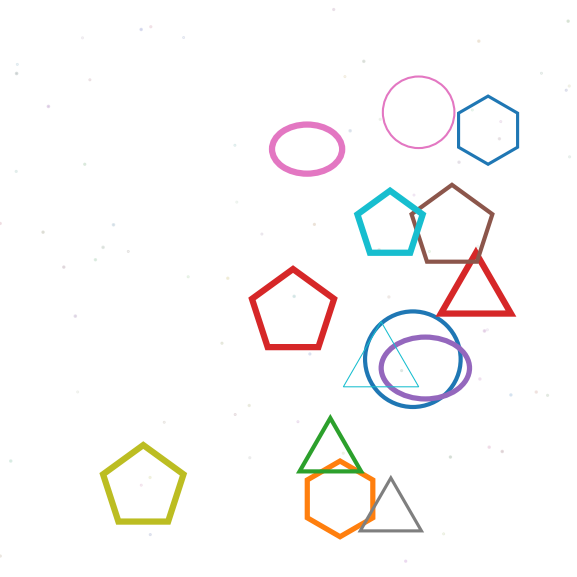[{"shape": "hexagon", "thickness": 1.5, "radius": 0.3, "center": [0.845, 0.774]}, {"shape": "circle", "thickness": 2, "radius": 0.41, "center": [0.715, 0.377]}, {"shape": "hexagon", "thickness": 2.5, "radius": 0.33, "center": [0.589, 0.135]}, {"shape": "triangle", "thickness": 2, "radius": 0.31, "center": [0.572, 0.214]}, {"shape": "pentagon", "thickness": 3, "radius": 0.37, "center": [0.507, 0.459]}, {"shape": "triangle", "thickness": 3, "radius": 0.35, "center": [0.824, 0.491]}, {"shape": "oval", "thickness": 2.5, "radius": 0.38, "center": [0.737, 0.362]}, {"shape": "pentagon", "thickness": 2, "radius": 0.37, "center": [0.783, 0.606]}, {"shape": "oval", "thickness": 3, "radius": 0.3, "center": [0.532, 0.741]}, {"shape": "circle", "thickness": 1, "radius": 0.31, "center": [0.725, 0.805]}, {"shape": "triangle", "thickness": 1.5, "radius": 0.31, "center": [0.677, 0.11]}, {"shape": "pentagon", "thickness": 3, "radius": 0.37, "center": [0.248, 0.155]}, {"shape": "triangle", "thickness": 0.5, "radius": 0.38, "center": [0.66, 0.367]}, {"shape": "pentagon", "thickness": 3, "radius": 0.3, "center": [0.675, 0.61]}]